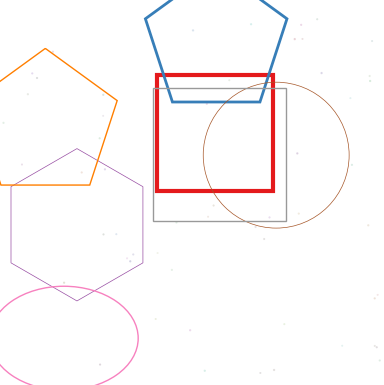[{"shape": "square", "thickness": 3, "radius": 0.75, "center": [0.559, 0.654]}, {"shape": "pentagon", "thickness": 2, "radius": 0.97, "center": [0.562, 0.891]}, {"shape": "hexagon", "thickness": 0.5, "radius": 0.99, "center": [0.2, 0.416]}, {"shape": "pentagon", "thickness": 1, "radius": 0.98, "center": [0.118, 0.678]}, {"shape": "circle", "thickness": 0.5, "radius": 0.95, "center": [0.717, 0.597]}, {"shape": "oval", "thickness": 1, "radius": 0.96, "center": [0.166, 0.121]}, {"shape": "square", "thickness": 1, "radius": 0.86, "center": [0.57, 0.599]}]